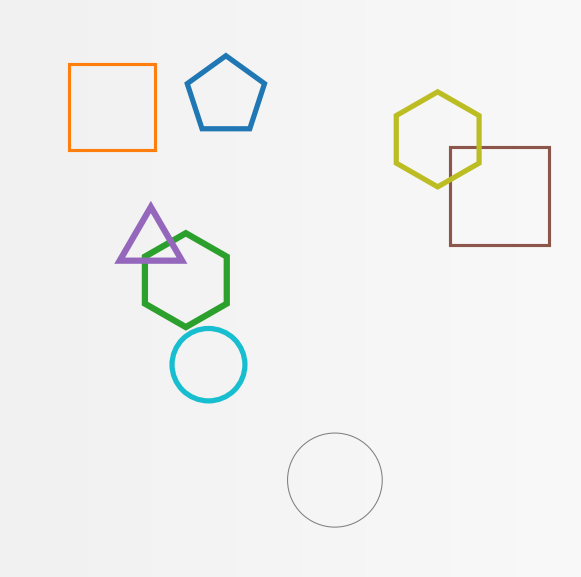[{"shape": "pentagon", "thickness": 2.5, "radius": 0.35, "center": [0.389, 0.833]}, {"shape": "square", "thickness": 1.5, "radius": 0.37, "center": [0.192, 0.814]}, {"shape": "hexagon", "thickness": 3, "radius": 0.41, "center": [0.32, 0.514]}, {"shape": "triangle", "thickness": 3, "radius": 0.31, "center": [0.26, 0.579]}, {"shape": "square", "thickness": 1.5, "radius": 0.43, "center": [0.859, 0.659]}, {"shape": "circle", "thickness": 0.5, "radius": 0.41, "center": [0.576, 0.168]}, {"shape": "hexagon", "thickness": 2.5, "radius": 0.41, "center": [0.753, 0.758]}, {"shape": "circle", "thickness": 2.5, "radius": 0.31, "center": [0.359, 0.368]}]